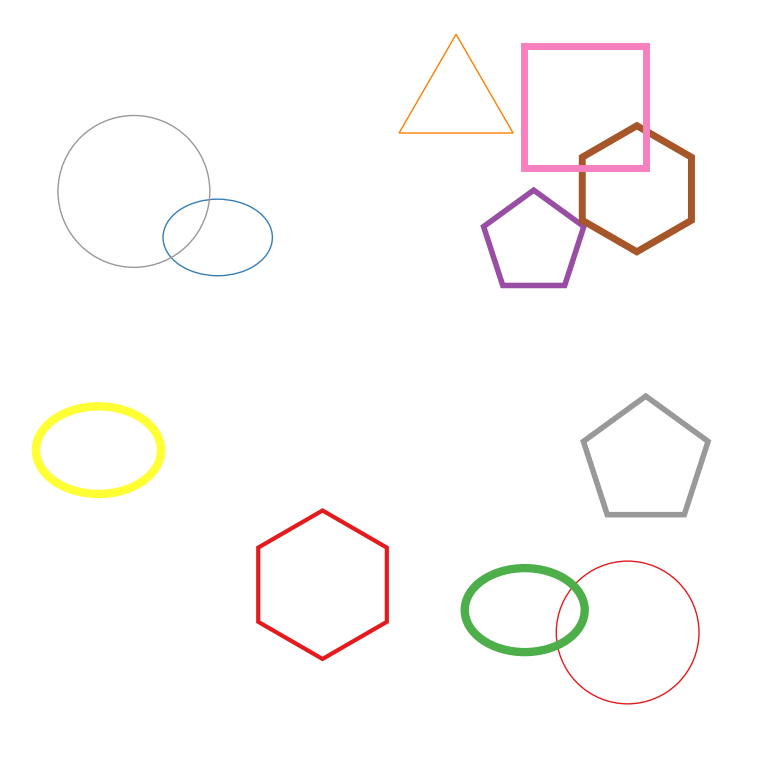[{"shape": "hexagon", "thickness": 1.5, "radius": 0.48, "center": [0.419, 0.241]}, {"shape": "circle", "thickness": 0.5, "radius": 0.46, "center": [0.815, 0.179]}, {"shape": "oval", "thickness": 0.5, "radius": 0.36, "center": [0.283, 0.692]}, {"shape": "oval", "thickness": 3, "radius": 0.39, "center": [0.681, 0.208]}, {"shape": "pentagon", "thickness": 2, "radius": 0.34, "center": [0.693, 0.685]}, {"shape": "triangle", "thickness": 0.5, "radius": 0.43, "center": [0.592, 0.87]}, {"shape": "oval", "thickness": 3, "radius": 0.41, "center": [0.128, 0.415]}, {"shape": "hexagon", "thickness": 2.5, "radius": 0.41, "center": [0.827, 0.755]}, {"shape": "square", "thickness": 2.5, "radius": 0.4, "center": [0.76, 0.861]}, {"shape": "circle", "thickness": 0.5, "radius": 0.49, "center": [0.174, 0.751]}, {"shape": "pentagon", "thickness": 2, "radius": 0.43, "center": [0.839, 0.4]}]